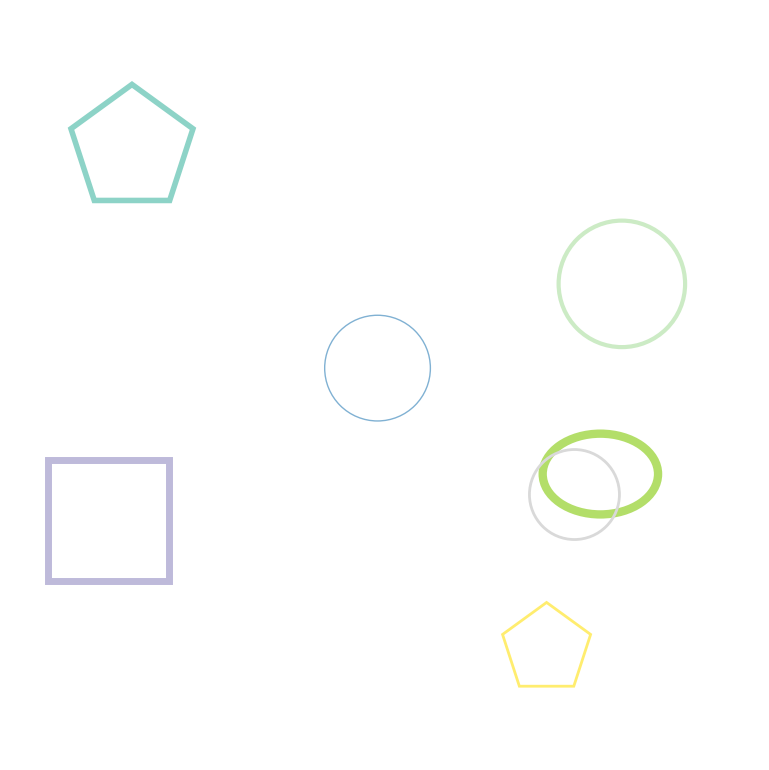[{"shape": "pentagon", "thickness": 2, "radius": 0.42, "center": [0.171, 0.807]}, {"shape": "square", "thickness": 2.5, "radius": 0.39, "center": [0.141, 0.324]}, {"shape": "circle", "thickness": 0.5, "radius": 0.34, "center": [0.49, 0.522]}, {"shape": "oval", "thickness": 3, "radius": 0.37, "center": [0.78, 0.384]}, {"shape": "circle", "thickness": 1, "radius": 0.29, "center": [0.746, 0.358]}, {"shape": "circle", "thickness": 1.5, "radius": 0.41, "center": [0.808, 0.631]}, {"shape": "pentagon", "thickness": 1, "radius": 0.3, "center": [0.71, 0.157]}]